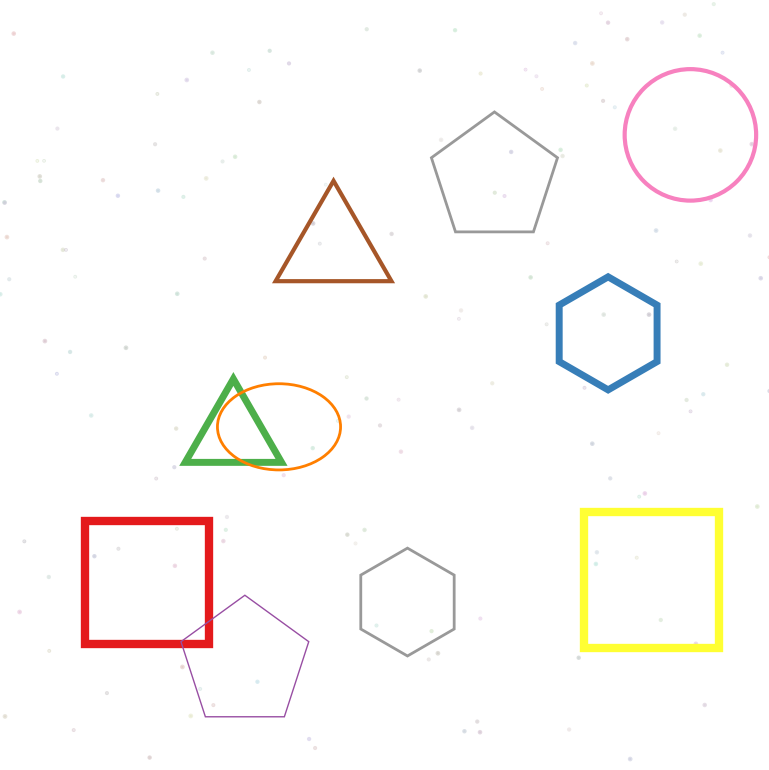[{"shape": "square", "thickness": 3, "radius": 0.4, "center": [0.191, 0.243]}, {"shape": "hexagon", "thickness": 2.5, "radius": 0.37, "center": [0.79, 0.567]}, {"shape": "triangle", "thickness": 2.5, "radius": 0.36, "center": [0.303, 0.436]}, {"shape": "pentagon", "thickness": 0.5, "radius": 0.44, "center": [0.318, 0.14]}, {"shape": "oval", "thickness": 1, "radius": 0.4, "center": [0.362, 0.446]}, {"shape": "square", "thickness": 3, "radius": 0.44, "center": [0.846, 0.247]}, {"shape": "triangle", "thickness": 1.5, "radius": 0.43, "center": [0.433, 0.678]}, {"shape": "circle", "thickness": 1.5, "radius": 0.43, "center": [0.897, 0.825]}, {"shape": "hexagon", "thickness": 1, "radius": 0.35, "center": [0.529, 0.218]}, {"shape": "pentagon", "thickness": 1, "radius": 0.43, "center": [0.642, 0.769]}]